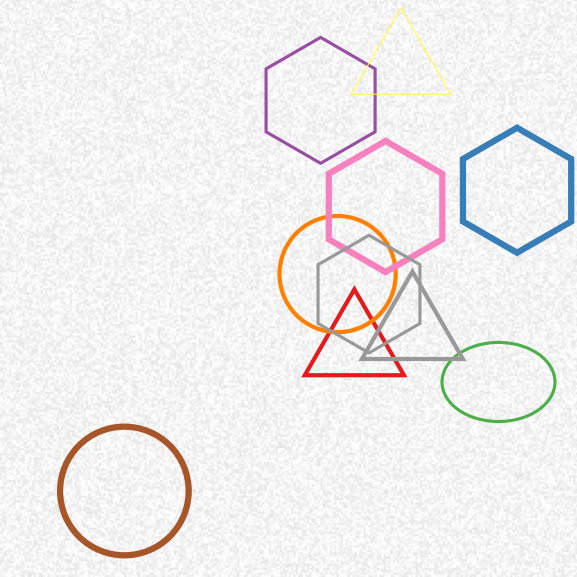[{"shape": "triangle", "thickness": 2, "radius": 0.5, "center": [0.614, 0.399]}, {"shape": "hexagon", "thickness": 3, "radius": 0.54, "center": [0.895, 0.67]}, {"shape": "oval", "thickness": 1.5, "radius": 0.49, "center": [0.863, 0.338]}, {"shape": "hexagon", "thickness": 1.5, "radius": 0.55, "center": [0.555, 0.825]}, {"shape": "circle", "thickness": 2, "radius": 0.5, "center": [0.585, 0.525]}, {"shape": "triangle", "thickness": 0.5, "radius": 0.5, "center": [0.694, 0.886]}, {"shape": "circle", "thickness": 3, "radius": 0.56, "center": [0.215, 0.149]}, {"shape": "hexagon", "thickness": 3, "radius": 0.57, "center": [0.668, 0.641]}, {"shape": "hexagon", "thickness": 1.5, "radius": 0.51, "center": [0.639, 0.49]}, {"shape": "triangle", "thickness": 2, "radius": 0.5, "center": [0.714, 0.428]}]